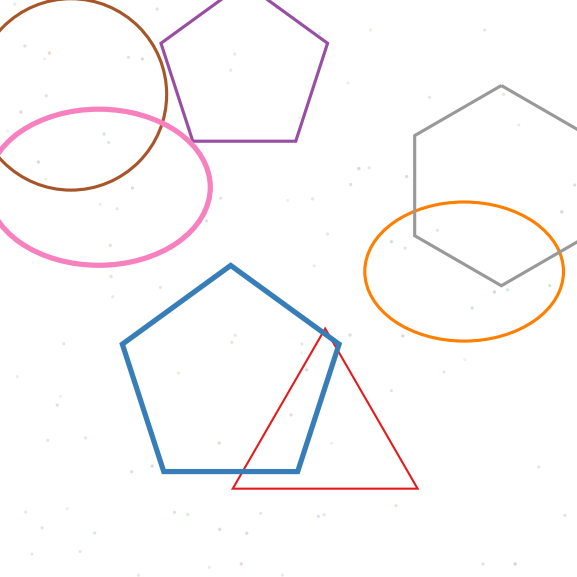[{"shape": "triangle", "thickness": 1, "radius": 0.92, "center": [0.563, 0.245]}, {"shape": "pentagon", "thickness": 2.5, "radius": 0.99, "center": [0.4, 0.342]}, {"shape": "pentagon", "thickness": 1.5, "radius": 0.76, "center": [0.423, 0.877]}, {"shape": "oval", "thickness": 1.5, "radius": 0.86, "center": [0.804, 0.529]}, {"shape": "circle", "thickness": 1.5, "radius": 0.83, "center": [0.123, 0.836]}, {"shape": "oval", "thickness": 2.5, "radius": 0.97, "center": [0.171, 0.675]}, {"shape": "hexagon", "thickness": 1.5, "radius": 0.87, "center": [0.868, 0.678]}]